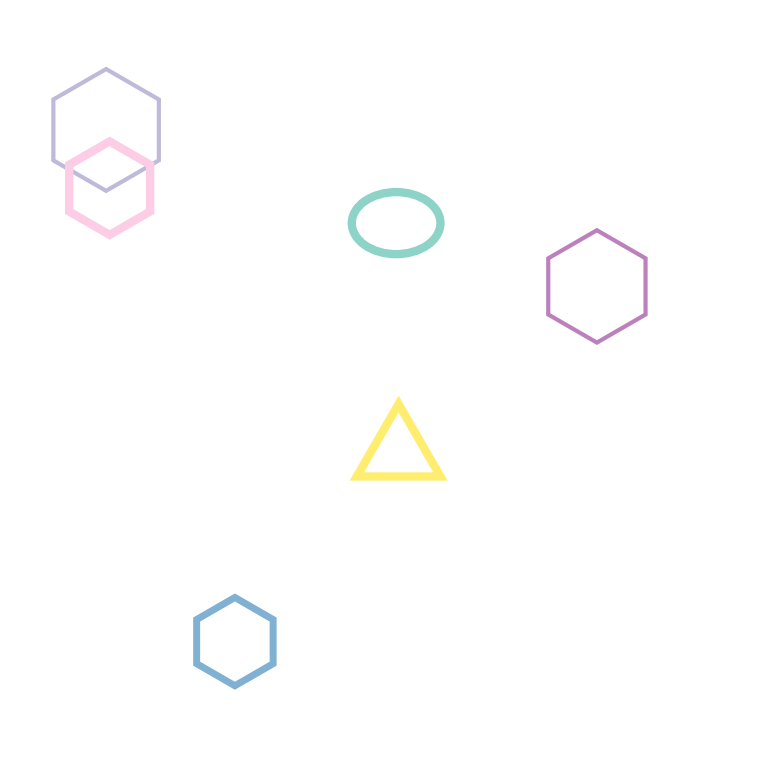[{"shape": "oval", "thickness": 3, "radius": 0.29, "center": [0.514, 0.71]}, {"shape": "hexagon", "thickness": 1.5, "radius": 0.4, "center": [0.138, 0.831]}, {"shape": "hexagon", "thickness": 2.5, "radius": 0.29, "center": [0.305, 0.167]}, {"shape": "hexagon", "thickness": 3, "radius": 0.3, "center": [0.142, 0.756]}, {"shape": "hexagon", "thickness": 1.5, "radius": 0.36, "center": [0.775, 0.628]}, {"shape": "triangle", "thickness": 3, "radius": 0.31, "center": [0.518, 0.413]}]